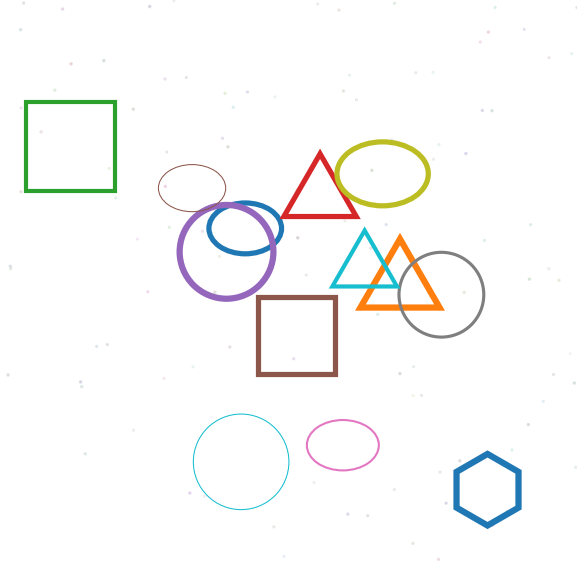[{"shape": "oval", "thickness": 2.5, "radius": 0.31, "center": [0.425, 0.604]}, {"shape": "hexagon", "thickness": 3, "radius": 0.31, "center": [0.844, 0.151]}, {"shape": "triangle", "thickness": 3, "radius": 0.4, "center": [0.693, 0.506]}, {"shape": "square", "thickness": 2, "radius": 0.39, "center": [0.122, 0.746]}, {"shape": "triangle", "thickness": 2.5, "radius": 0.36, "center": [0.554, 0.66]}, {"shape": "circle", "thickness": 3, "radius": 0.41, "center": [0.392, 0.563]}, {"shape": "square", "thickness": 2.5, "radius": 0.33, "center": [0.514, 0.419]}, {"shape": "oval", "thickness": 0.5, "radius": 0.29, "center": [0.333, 0.673]}, {"shape": "oval", "thickness": 1, "radius": 0.31, "center": [0.594, 0.228]}, {"shape": "circle", "thickness": 1.5, "radius": 0.37, "center": [0.764, 0.489]}, {"shape": "oval", "thickness": 2.5, "radius": 0.4, "center": [0.663, 0.698]}, {"shape": "circle", "thickness": 0.5, "radius": 0.41, "center": [0.418, 0.199]}, {"shape": "triangle", "thickness": 2, "radius": 0.32, "center": [0.631, 0.535]}]